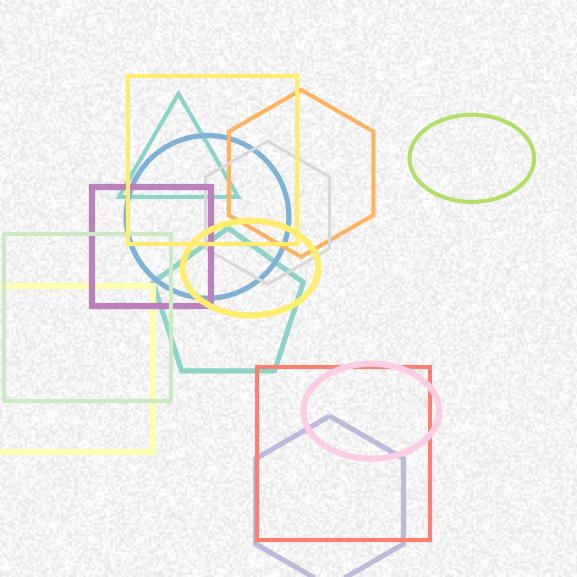[{"shape": "triangle", "thickness": 2, "radius": 0.6, "center": [0.309, 0.718]}, {"shape": "pentagon", "thickness": 2.5, "radius": 0.68, "center": [0.395, 0.468]}, {"shape": "square", "thickness": 3, "radius": 0.72, "center": [0.121, 0.36]}, {"shape": "hexagon", "thickness": 2.5, "radius": 0.74, "center": [0.571, 0.131]}, {"shape": "square", "thickness": 2, "radius": 0.75, "center": [0.595, 0.215]}, {"shape": "circle", "thickness": 2.5, "radius": 0.7, "center": [0.359, 0.624]}, {"shape": "hexagon", "thickness": 2, "radius": 0.72, "center": [0.521, 0.699]}, {"shape": "oval", "thickness": 2, "radius": 0.54, "center": [0.817, 0.725]}, {"shape": "oval", "thickness": 3, "radius": 0.59, "center": [0.643, 0.287]}, {"shape": "hexagon", "thickness": 1.5, "radius": 0.62, "center": [0.463, 0.631]}, {"shape": "square", "thickness": 3, "radius": 0.51, "center": [0.262, 0.573]}, {"shape": "square", "thickness": 2, "radius": 0.72, "center": [0.152, 0.449]}, {"shape": "oval", "thickness": 3, "radius": 0.59, "center": [0.434, 0.535]}, {"shape": "square", "thickness": 2, "radius": 0.73, "center": [0.368, 0.722]}]